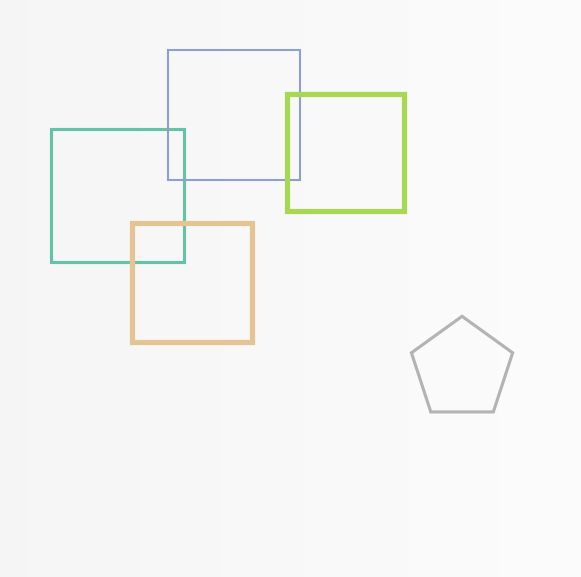[{"shape": "square", "thickness": 1.5, "radius": 0.57, "center": [0.202, 0.661]}, {"shape": "square", "thickness": 1, "radius": 0.57, "center": [0.403, 0.8]}, {"shape": "square", "thickness": 2.5, "radius": 0.5, "center": [0.595, 0.735]}, {"shape": "square", "thickness": 2.5, "radius": 0.52, "center": [0.331, 0.51]}, {"shape": "pentagon", "thickness": 1.5, "radius": 0.46, "center": [0.795, 0.36]}]